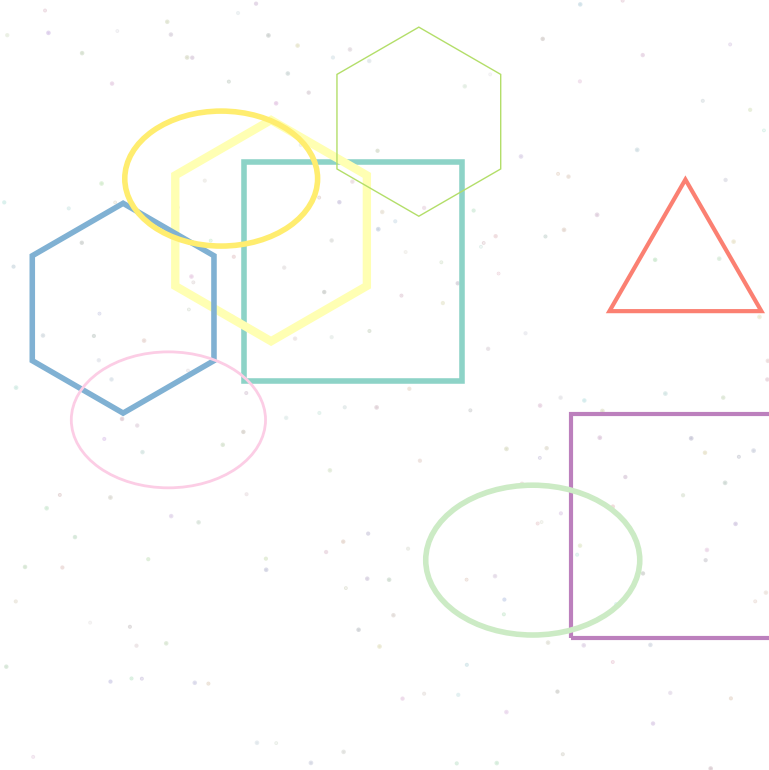[{"shape": "square", "thickness": 2, "radius": 0.71, "center": [0.458, 0.648]}, {"shape": "hexagon", "thickness": 3, "radius": 0.72, "center": [0.352, 0.7]}, {"shape": "triangle", "thickness": 1.5, "radius": 0.57, "center": [0.89, 0.653]}, {"shape": "hexagon", "thickness": 2, "radius": 0.68, "center": [0.16, 0.6]}, {"shape": "hexagon", "thickness": 0.5, "radius": 0.61, "center": [0.544, 0.842]}, {"shape": "oval", "thickness": 1, "radius": 0.63, "center": [0.219, 0.455]}, {"shape": "square", "thickness": 1.5, "radius": 0.73, "center": [0.887, 0.317]}, {"shape": "oval", "thickness": 2, "radius": 0.69, "center": [0.692, 0.273]}, {"shape": "oval", "thickness": 2, "radius": 0.63, "center": [0.287, 0.768]}]